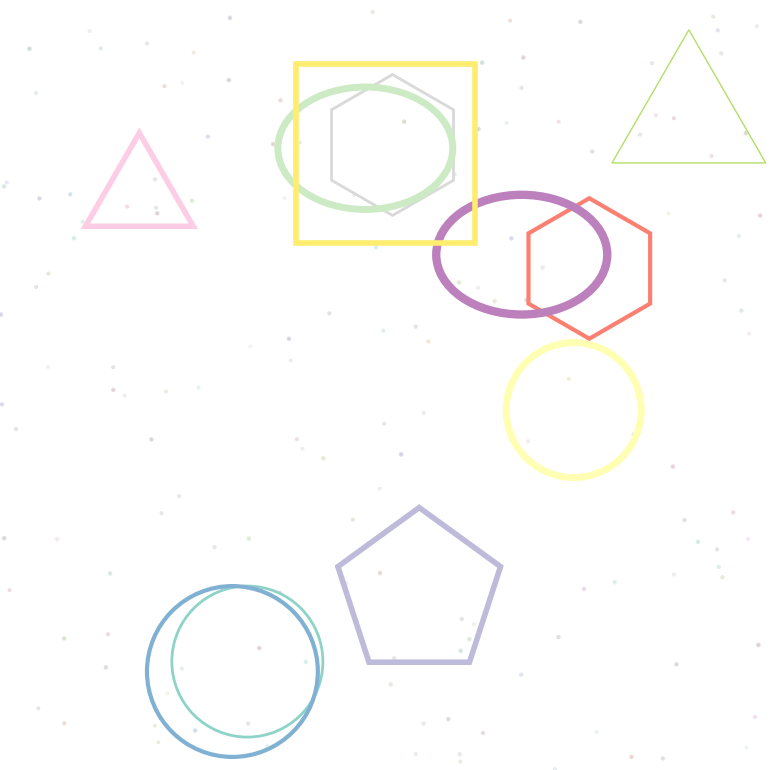[{"shape": "circle", "thickness": 1, "radius": 0.49, "center": [0.321, 0.141]}, {"shape": "circle", "thickness": 2.5, "radius": 0.44, "center": [0.745, 0.467]}, {"shape": "pentagon", "thickness": 2, "radius": 0.56, "center": [0.544, 0.23]}, {"shape": "hexagon", "thickness": 1.5, "radius": 0.46, "center": [0.765, 0.651]}, {"shape": "circle", "thickness": 1.5, "radius": 0.55, "center": [0.302, 0.128]}, {"shape": "triangle", "thickness": 0.5, "radius": 0.58, "center": [0.895, 0.846]}, {"shape": "triangle", "thickness": 2, "radius": 0.4, "center": [0.181, 0.747]}, {"shape": "hexagon", "thickness": 1, "radius": 0.46, "center": [0.51, 0.812]}, {"shape": "oval", "thickness": 3, "radius": 0.56, "center": [0.678, 0.669]}, {"shape": "oval", "thickness": 2.5, "radius": 0.57, "center": [0.474, 0.807]}, {"shape": "square", "thickness": 2, "radius": 0.58, "center": [0.501, 0.8]}]